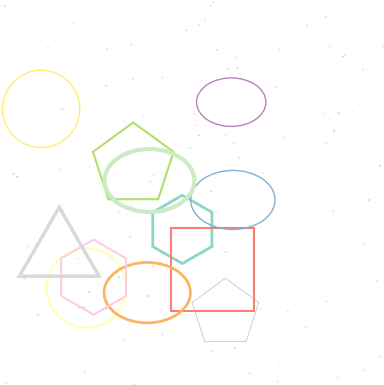[{"shape": "hexagon", "thickness": 2, "radius": 0.44, "center": [0.474, 0.404]}, {"shape": "circle", "thickness": 1.5, "radius": 0.51, "center": [0.224, 0.252]}, {"shape": "pentagon", "thickness": 0.5, "radius": 0.46, "center": [0.586, 0.186]}, {"shape": "square", "thickness": 1.5, "radius": 0.54, "center": [0.552, 0.3]}, {"shape": "oval", "thickness": 1, "radius": 0.55, "center": [0.605, 0.481]}, {"shape": "oval", "thickness": 2, "radius": 0.56, "center": [0.382, 0.24]}, {"shape": "pentagon", "thickness": 1.5, "radius": 0.55, "center": [0.346, 0.572]}, {"shape": "hexagon", "thickness": 1.5, "radius": 0.49, "center": [0.243, 0.28]}, {"shape": "triangle", "thickness": 2.5, "radius": 0.6, "center": [0.154, 0.342]}, {"shape": "oval", "thickness": 1, "radius": 0.45, "center": [0.601, 0.735]}, {"shape": "oval", "thickness": 3, "radius": 0.58, "center": [0.388, 0.531]}, {"shape": "circle", "thickness": 1, "radius": 0.5, "center": [0.107, 0.717]}]